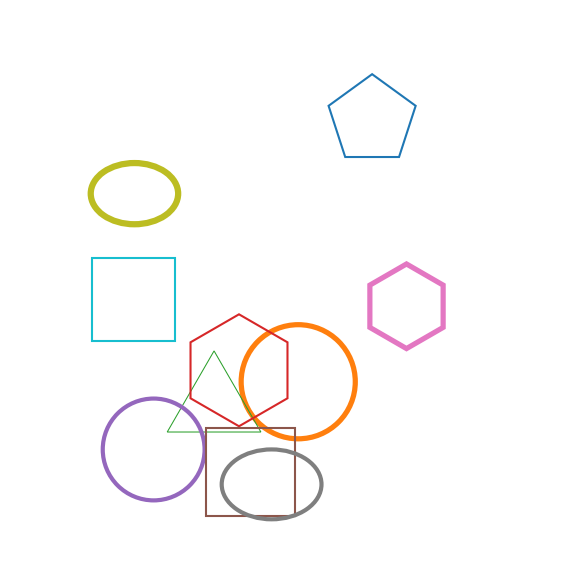[{"shape": "pentagon", "thickness": 1, "radius": 0.4, "center": [0.644, 0.791]}, {"shape": "circle", "thickness": 2.5, "radius": 0.49, "center": [0.516, 0.338]}, {"shape": "triangle", "thickness": 0.5, "radius": 0.47, "center": [0.371, 0.298]}, {"shape": "hexagon", "thickness": 1, "radius": 0.48, "center": [0.414, 0.358]}, {"shape": "circle", "thickness": 2, "radius": 0.44, "center": [0.266, 0.221]}, {"shape": "square", "thickness": 1, "radius": 0.38, "center": [0.434, 0.181]}, {"shape": "hexagon", "thickness": 2.5, "radius": 0.37, "center": [0.704, 0.469]}, {"shape": "oval", "thickness": 2, "radius": 0.43, "center": [0.47, 0.16]}, {"shape": "oval", "thickness": 3, "radius": 0.38, "center": [0.233, 0.664]}, {"shape": "square", "thickness": 1, "radius": 0.36, "center": [0.231, 0.481]}]